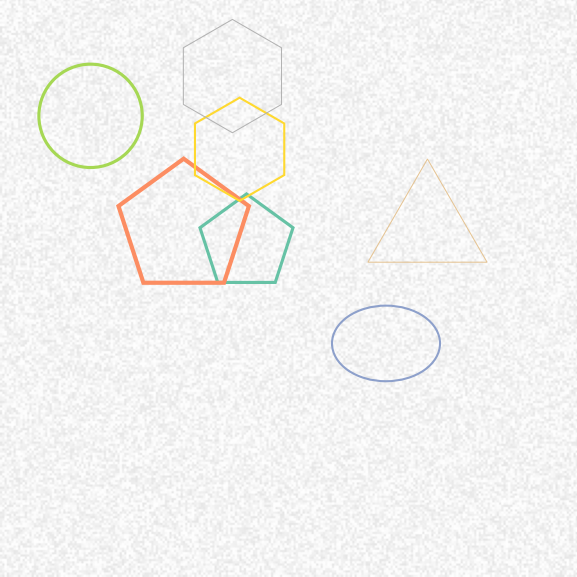[{"shape": "pentagon", "thickness": 1.5, "radius": 0.42, "center": [0.427, 0.579]}, {"shape": "pentagon", "thickness": 2, "radius": 0.59, "center": [0.318, 0.606]}, {"shape": "oval", "thickness": 1, "radius": 0.47, "center": [0.668, 0.404]}, {"shape": "circle", "thickness": 1.5, "radius": 0.45, "center": [0.157, 0.799]}, {"shape": "hexagon", "thickness": 1, "radius": 0.45, "center": [0.415, 0.741]}, {"shape": "triangle", "thickness": 0.5, "radius": 0.6, "center": [0.74, 0.605]}, {"shape": "hexagon", "thickness": 0.5, "radius": 0.49, "center": [0.402, 0.867]}]